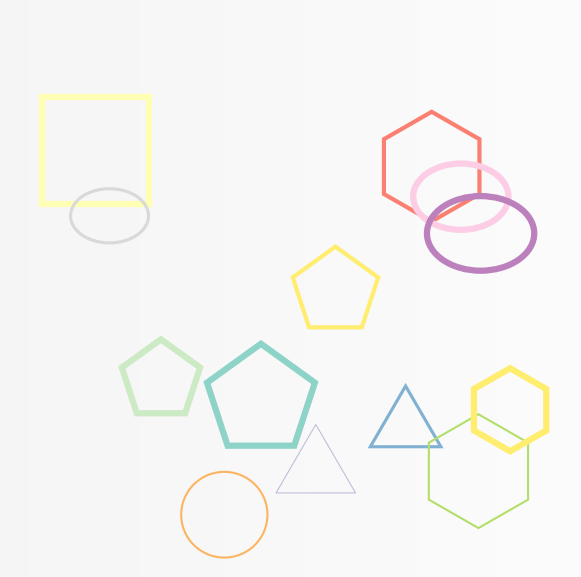[{"shape": "pentagon", "thickness": 3, "radius": 0.49, "center": [0.449, 0.306]}, {"shape": "square", "thickness": 3, "radius": 0.46, "center": [0.164, 0.738]}, {"shape": "triangle", "thickness": 0.5, "radius": 0.4, "center": [0.543, 0.185]}, {"shape": "hexagon", "thickness": 2, "radius": 0.47, "center": [0.743, 0.711]}, {"shape": "triangle", "thickness": 1.5, "radius": 0.35, "center": [0.698, 0.261]}, {"shape": "circle", "thickness": 1, "radius": 0.37, "center": [0.386, 0.108]}, {"shape": "hexagon", "thickness": 1, "radius": 0.49, "center": [0.823, 0.183]}, {"shape": "oval", "thickness": 3, "radius": 0.41, "center": [0.793, 0.659]}, {"shape": "oval", "thickness": 1.5, "radius": 0.34, "center": [0.188, 0.625]}, {"shape": "oval", "thickness": 3, "radius": 0.46, "center": [0.827, 0.595]}, {"shape": "pentagon", "thickness": 3, "radius": 0.35, "center": [0.277, 0.341]}, {"shape": "pentagon", "thickness": 2, "radius": 0.39, "center": [0.577, 0.495]}, {"shape": "hexagon", "thickness": 3, "radius": 0.36, "center": [0.878, 0.29]}]